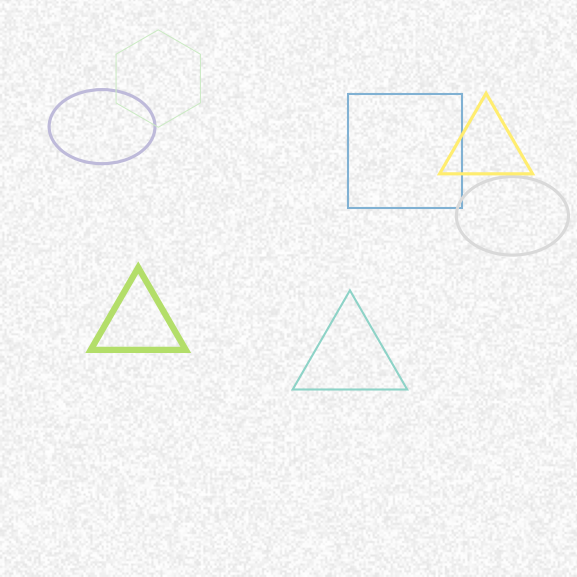[{"shape": "triangle", "thickness": 1, "radius": 0.57, "center": [0.606, 0.382]}, {"shape": "oval", "thickness": 1.5, "radius": 0.46, "center": [0.177, 0.78]}, {"shape": "square", "thickness": 1, "radius": 0.49, "center": [0.702, 0.737]}, {"shape": "triangle", "thickness": 3, "radius": 0.48, "center": [0.239, 0.441]}, {"shape": "oval", "thickness": 1.5, "radius": 0.49, "center": [0.887, 0.625]}, {"shape": "hexagon", "thickness": 0.5, "radius": 0.42, "center": [0.274, 0.863]}, {"shape": "triangle", "thickness": 1.5, "radius": 0.46, "center": [0.842, 0.745]}]